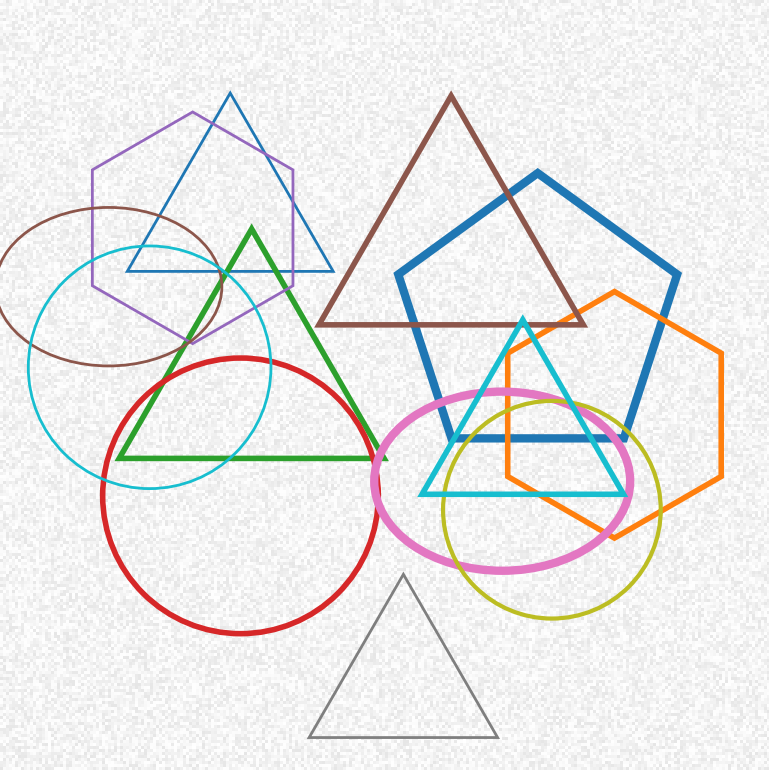[{"shape": "pentagon", "thickness": 3, "radius": 0.95, "center": [0.698, 0.585]}, {"shape": "triangle", "thickness": 1, "radius": 0.77, "center": [0.299, 0.725]}, {"shape": "hexagon", "thickness": 2, "radius": 0.8, "center": [0.798, 0.461]}, {"shape": "triangle", "thickness": 2, "radius": 0.99, "center": [0.327, 0.504]}, {"shape": "circle", "thickness": 2, "radius": 0.89, "center": [0.312, 0.356]}, {"shape": "hexagon", "thickness": 1, "radius": 0.75, "center": [0.25, 0.704]}, {"shape": "oval", "thickness": 1, "radius": 0.74, "center": [0.141, 0.628]}, {"shape": "triangle", "thickness": 2, "radius": 0.99, "center": [0.586, 0.677]}, {"shape": "oval", "thickness": 3, "radius": 0.83, "center": [0.652, 0.375]}, {"shape": "triangle", "thickness": 1, "radius": 0.71, "center": [0.524, 0.113]}, {"shape": "circle", "thickness": 1.5, "radius": 0.71, "center": [0.717, 0.338]}, {"shape": "triangle", "thickness": 2, "radius": 0.76, "center": [0.679, 0.434]}, {"shape": "circle", "thickness": 1, "radius": 0.79, "center": [0.194, 0.523]}]